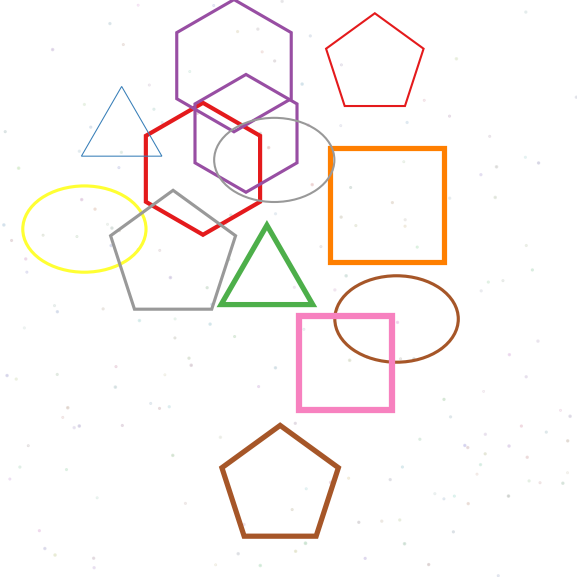[{"shape": "pentagon", "thickness": 1, "radius": 0.44, "center": [0.649, 0.887]}, {"shape": "hexagon", "thickness": 2, "radius": 0.57, "center": [0.351, 0.707]}, {"shape": "triangle", "thickness": 0.5, "radius": 0.4, "center": [0.211, 0.769]}, {"shape": "triangle", "thickness": 2.5, "radius": 0.46, "center": [0.462, 0.518]}, {"shape": "hexagon", "thickness": 1.5, "radius": 0.57, "center": [0.405, 0.885]}, {"shape": "hexagon", "thickness": 1.5, "radius": 0.51, "center": [0.426, 0.768]}, {"shape": "square", "thickness": 2.5, "radius": 0.49, "center": [0.671, 0.643]}, {"shape": "oval", "thickness": 1.5, "radius": 0.53, "center": [0.146, 0.602]}, {"shape": "oval", "thickness": 1.5, "radius": 0.53, "center": [0.687, 0.447]}, {"shape": "pentagon", "thickness": 2.5, "radius": 0.53, "center": [0.485, 0.156]}, {"shape": "square", "thickness": 3, "radius": 0.41, "center": [0.598, 0.371]}, {"shape": "pentagon", "thickness": 1.5, "radius": 0.57, "center": [0.3, 0.556]}, {"shape": "oval", "thickness": 1, "radius": 0.52, "center": [0.475, 0.722]}]